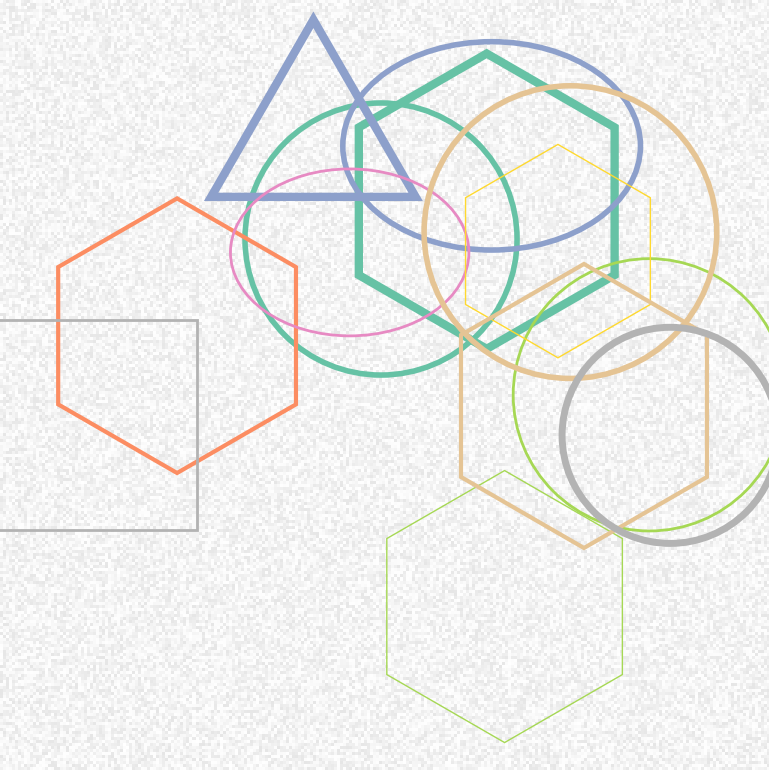[{"shape": "circle", "thickness": 2, "radius": 0.88, "center": [0.495, 0.69]}, {"shape": "hexagon", "thickness": 3, "radius": 0.96, "center": [0.632, 0.739]}, {"shape": "hexagon", "thickness": 1.5, "radius": 0.89, "center": [0.23, 0.564]}, {"shape": "oval", "thickness": 2, "radius": 0.97, "center": [0.638, 0.811]}, {"shape": "triangle", "thickness": 3, "radius": 0.77, "center": [0.407, 0.821]}, {"shape": "oval", "thickness": 1, "radius": 0.77, "center": [0.454, 0.672]}, {"shape": "circle", "thickness": 1, "radius": 0.88, "center": [0.843, 0.487]}, {"shape": "hexagon", "thickness": 0.5, "radius": 0.88, "center": [0.655, 0.212]}, {"shape": "hexagon", "thickness": 0.5, "radius": 0.69, "center": [0.725, 0.674]}, {"shape": "circle", "thickness": 2, "radius": 0.95, "center": [0.741, 0.699]}, {"shape": "hexagon", "thickness": 1.5, "radius": 0.92, "center": [0.758, 0.473]}, {"shape": "circle", "thickness": 2.5, "radius": 0.7, "center": [0.87, 0.435]}, {"shape": "square", "thickness": 1, "radius": 0.68, "center": [0.12, 0.448]}]